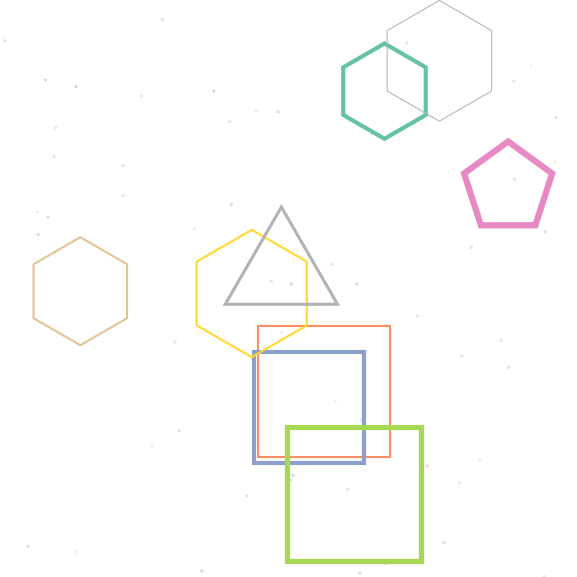[{"shape": "hexagon", "thickness": 2, "radius": 0.41, "center": [0.666, 0.841]}, {"shape": "square", "thickness": 1, "radius": 0.57, "center": [0.561, 0.321]}, {"shape": "square", "thickness": 2, "radius": 0.48, "center": [0.535, 0.294]}, {"shape": "pentagon", "thickness": 3, "radius": 0.4, "center": [0.88, 0.674]}, {"shape": "square", "thickness": 2.5, "radius": 0.58, "center": [0.613, 0.143]}, {"shape": "hexagon", "thickness": 1, "radius": 0.55, "center": [0.436, 0.491]}, {"shape": "hexagon", "thickness": 1, "radius": 0.47, "center": [0.139, 0.495]}, {"shape": "triangle", "thickness": 1.5, "radius": 0.56, "center": [0.487, 0.528]}, {"shape": "hexagon", "thickness": 0.5, "radius": 0.52, "center": [0.761, 0.894]}]